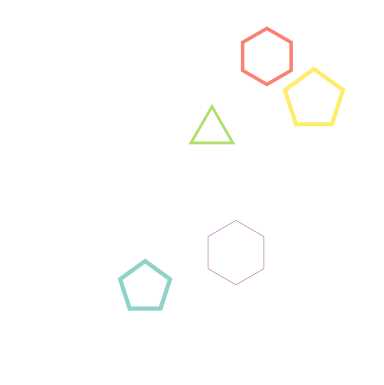[{"shape": "pentagon", "thickness": 3, "radius": 0.34, "center": [0.377, 0.254]}, {"shape": "hexagon", "thickness": 2.5, "radius": 0.36, "center": [0.693, 0.853]}, {"shape": "triangle", "thickness": 2, "radius": 0.31, "center": [0.551, 0.66]}, {"shape": "hexagon", "thickness": 0.5, "radius": 0.42, "center": [0.613, 0.344]}, {"shape": "pentagon", "thickness": 3, "radius": 0.4, "center": [0.816, 0.742]}]